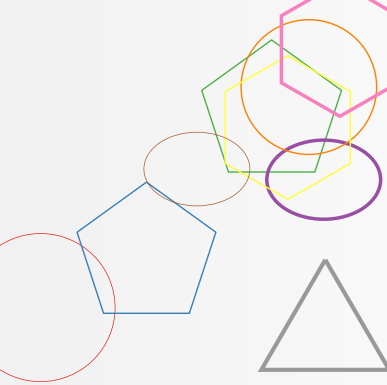[{"shape": "circle", "thickness": 0.5, "radius": 0.96, "center": [0.105, 0.201]}, {"shape": "pentagon", "thickness": 1, "radius": 0.94, "center": [0.378, 0.339]}, {"shape": "pentagon", "thickness": 1, "radius": 0.95, "center": [0.701, 0.707]}, {"shape": "oval", "thickness": 2.5, "radius": 0.73, "center": [0.835, 0.533]}, {"shape": "circle", "thickness": 1, "radius": 0.87, "center": [0.797, 0.774]}, {"shape": "hexagon", "thickness": 1, "radius": 0.93, "center": [0.743, 0.669]}, {"shape": "oval", "thickness": 0.5, "radius": 0.68, "center": [0.508, 0.561]}, {"shape": "hexagon", "thickness": 2.5, "radius": 0.87, "center": [0.877, 0.872]}, {"shape": "triangle", "thickness": 3, "radius": 0.95, "center": [0.839, 0.135]}]